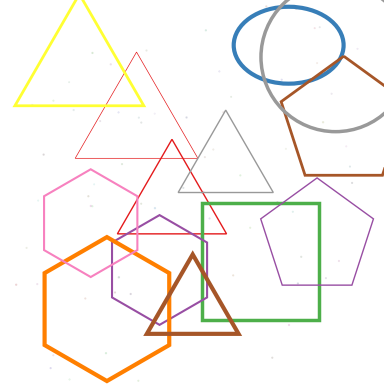[{"shape": "triangle", "thickness": 1, "radius": 0.82, "center": [0.447, 0.474]}, {"shape": "triangle", "thickness": 0.5, "radius": 0.92, "center": [0.355, 0.681]}, {"shape": "oval", "thickness": 3, "radius": 0.71, "center": [0.75, 0.883]}, {"shape": "square", "thickness": 2.5, "radius": 0.76, "center": [0.677, 0.321]}, {"shape": "hexagon", "thickness": 1.5, "radius": 0.71, "center": [0.414, 0.299]}, {"shape": "pentagon", "thickness": 1, "radius": 0.77, "center": [0.824, 0.384]}, {"shape": "hexagon", "thickness": 3, "radius": 0.93, "center": [0.278, 0.197]}, {"shape": "triangle", "thickness": 2, "radius": 0.97, "center": [0.206, 0.822]}, {"shape": "triangle", "thickness": 3, "radius": 0.69, "center": [0.501, 0.202]}, {"shape": "pentagon", "thickness": 2, "radius": 0.85, "center": [0.893, 0.683]}, {"shape": "hexagon", "thickness": 1.5, "radius": 0.7, "center": [0.236, 0.42]}, {"shape": "circle", "thickness": 2.5, "radius": 0.97, "center": [0.872, 0.852]}, {"shape": "triangle", "thickness": 1, "radius": 0.71, "center": [0.586, 0.571]}]